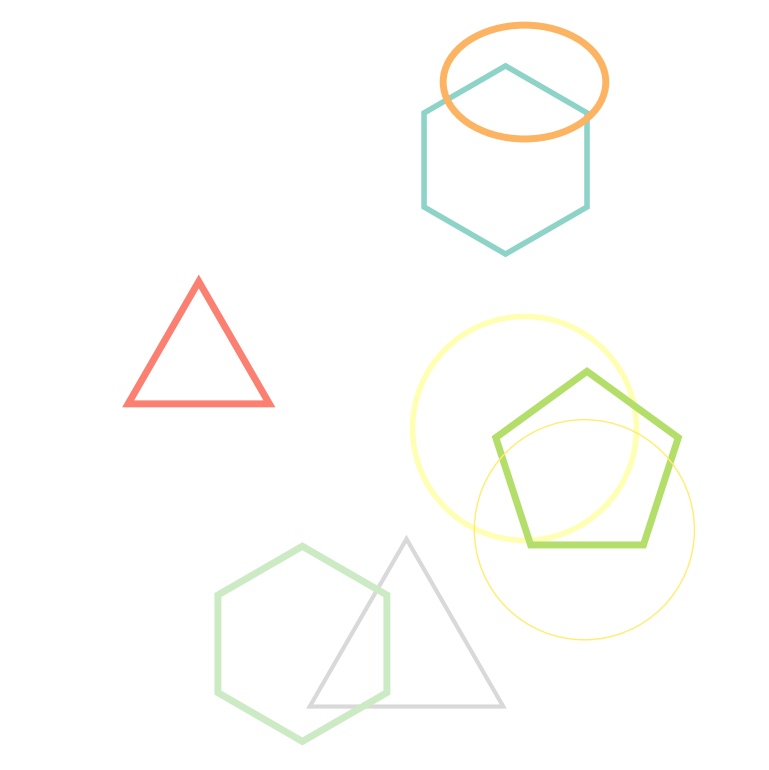[{"shape": "hexagon", "thickness": 2, "radius": 0.61, "center": [0.657, 0.792]}, {"shape": "circle", "thickness": 2, "radius": 0.73, "center": [0.681, 0.444]}, {"shape": "triangle", "thickness": 2.5, "radius": 0.53, "center": [0.258, 0.528]}, {"shape": "oval", "thickness": 2.5, "radius": 0.53, "center": [0.681, 0.893]}, {"shape": "pentagon", "thickness": 2.5, "radius": 0.62, "center": [0.762, 0.393]}, {"shape": "triangle", "thickness": 1.5, "radius": 0.73, "center": [0.528, 0.155]}, {"shape": "hexagon", "thickness": 2.5, "radius": 0.63, "center": [0.393, 0.164]}, {"shape": "circle", "thickness": 0.5, "radius": 0.71, "center": [0.759, 0.312]}]